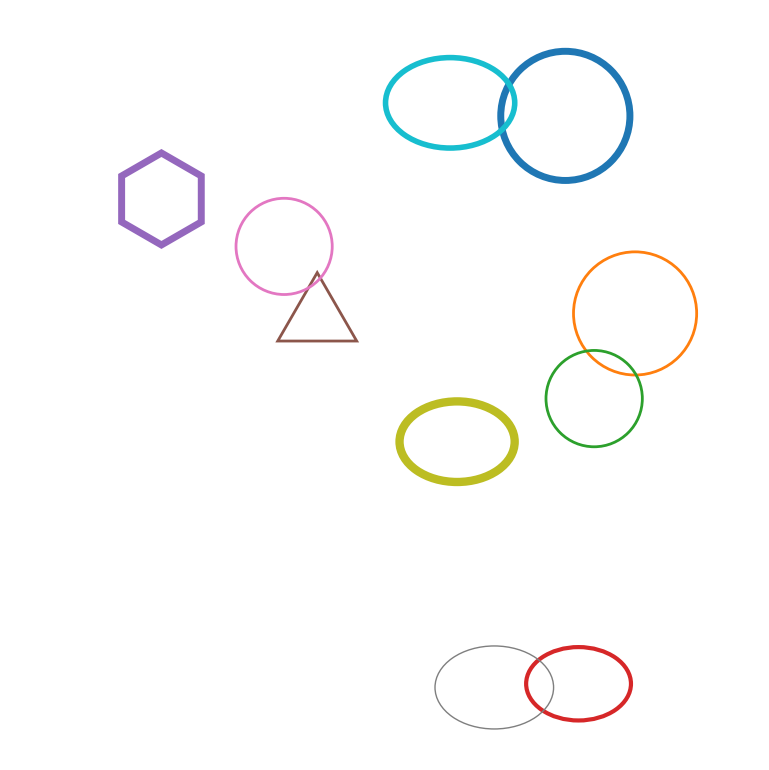[{"shape": "circle", "thickness": 2.5, "radius": 0.42, "center": [0.734, 0.85]}, {"shape": "circle", "thickness": 1, "radius": 0.4, "center": [0.825, 0.593]}, {"shape": "circle", "thickness": 1, "radius": 0.31, "center": [0.772, 0.482]}, {"shape": "oval", "thickness": 1.5, "radius": 0.34, "center": [0.751, 0.112]}, {"shape": "hexagon", "thickness": 2.5, "radius": 0.3, "center": [0.21, 0.742]}, {"shape": "triangle", "thickness": 1, "radius": 0.3, "center": [0.412, 0.587]}, {"shape": "circle", "thickness": 1, "radius": 0.31, "center": [0.369, 0.68]}, {"shape": "oval", "thickness": 0.5, "radius": 0.38, "center": [0.642, 0.107]}, {"shape": "oval", "thickness": 3, "radius": 0.37, "center": [0.594, 0.426]}, {"shape": "oval", "thickness": 2, "radius": 0.42, "center": [0.585, 0.866]}]